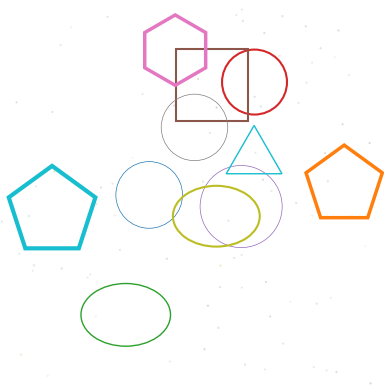[{"shape": "circle", "thickness": 0.5, "radius": 0.43, "center": [0.388, 0.494]}, {"shape": "pentagon", "thickness": 2.5, "radius": 0.52, "center": [0.894, 0.519]}, {"shape": "oval", "thickness": 1, "radius": 0.58, "center": [0.327, 0.182]}, {"shape": "circle", "thickness": 1.5, "radius": 0.42, "center": [0.661, 0.787]}, {"shape": "circle", "thickness": 0.5, "radius": 0.53, "center": [0.626, 0.464]}, {"shape": "square", "thickness": 1.5, "radius": 0.47, "center": [0.55, 0.779]}, {"shape": "hexagon", "thickness": 2.5, "radius": 0.46, "center": [0.455, 0.87]}, {"shape": "circle", "thickness": 0.5, "radius": 0.43, "center": [0.505, 0.669]}, {"shape": "oval", "thickness": 1.5, "radius": 0.56, "center": [0.562, 0.438]}, {"shape": "pentagon", "thickness": 3, "radius": 0.59, "center": [0.135, 0.451]}, {"shape": "triangle", "thickness": 1, "radius": 0.42, "center": [0.66, 0.591]}]